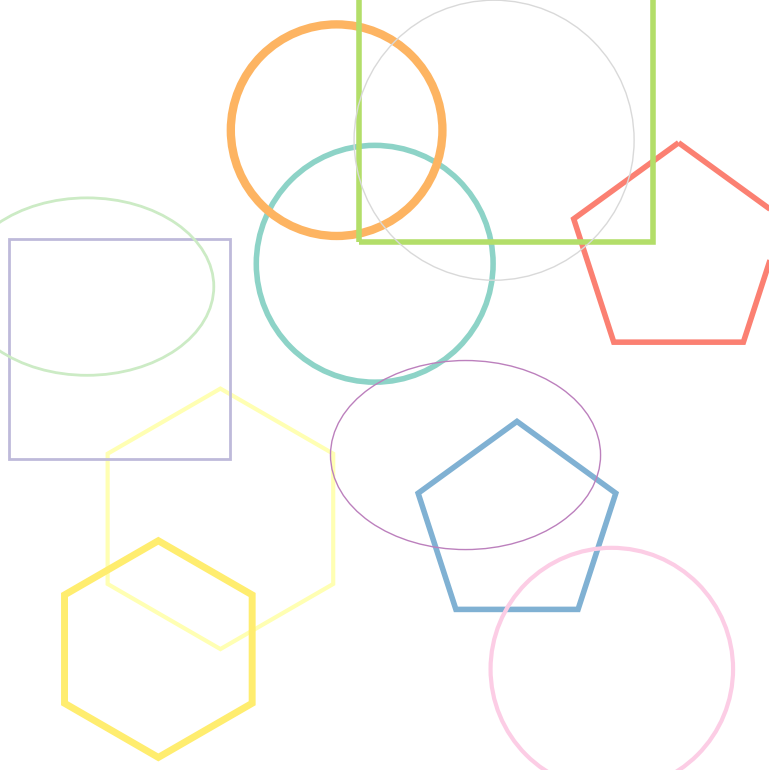[{"shape": "circle", "thickness": 2, "radius": 0.77, "center": [0.487, 0.657]}, {"shape": "hexagon", "thickness": 1.5, "radius": 0.85, "center": [0.286, 0.326]}, {"shape": "square", "thickness": 1, "radius": 0.72, "center": [0.155, 0.547]}, {"shape": "pentagon", "thickness": 2, "radius": 0.72, "center": [0.881, 0.671]}, {"shape": "pentagon", "thickness": 2, "radius": 0.67, "center": [0.671, 0.318]}, {"shape": "circle", "thickness": 3, "radius": 0.69, "center": [0.437, 0.831]}, {"shape": "square", "thickness": 2, "radius": 0.95, "center": [0.657, 0.876]}, {"shape": "circle", "thickness": 1.5, "radius": 0.79, "center": [0.795, 0.131]}, {"shape": "circle", "thickness": 0.5, "radius": 0.91, "center": [0.642, 0.818]}, {"shape": "oval", "thickness": 0.5, "radius": 0.88, "center": [0.605, 0.409]}, {"shape": "oval", "thickness": 1, "radius": 0.82, "center": [0.113, 0.628]}, {"shape": "hexagon", "thickness": 2.5, "radius": 0.7, "center": [0.206, 0.157]}]